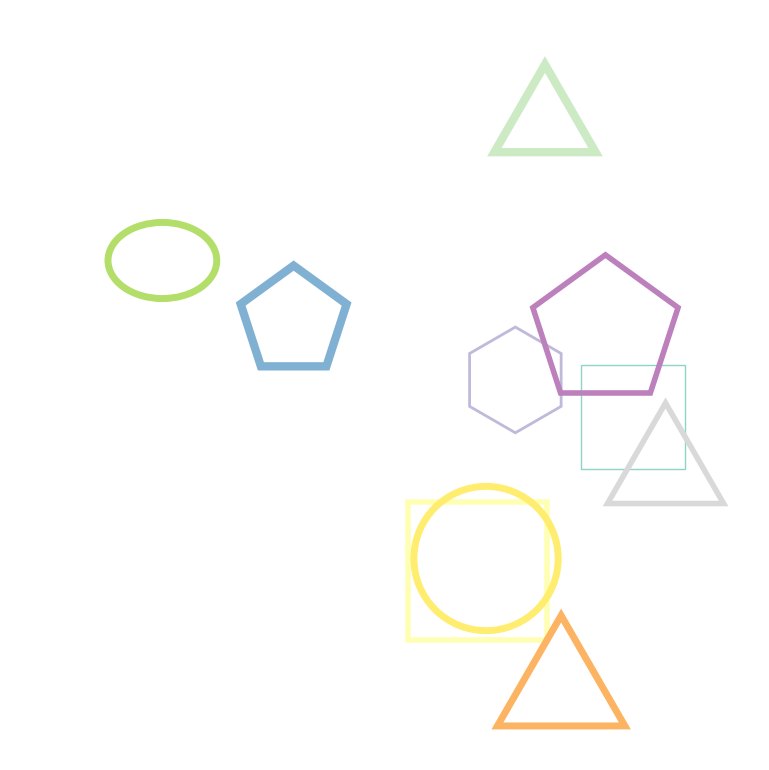[{"shape": "square", "thickness": 0.5, "radius": 0.34, "center": [0.822, 0.458]}, {"shape": "square", "thickness": 2, "radius": 0.45, "center": [0.62, 0.258]}, {"shape": "hexagon", "thickness": 1, "radius": 0.34, "center": [0.669, 0.507]}, {"shape": "pentagon", "thickness": 3, "radius": 0.36, "center": [0.381, 0.583]}, {"shape": "triangle", "thickness": 2.5, "radius": 0.48, "center": [0.729, 0.105]}, {"shape": "oval", "thickness": 2.5, "radius": 0.35, "center": [0.211, 0.662]}, {"shape": "triangle", "thickness": 2, "radius": 0.44, "center": [0.864, 0.39]}, {"shape": "pentagon", "thickness": 2, "radius": 0.5, "center": [0.786, 0.57]}, {"shape": "triangle", "thickness": 3, "radius": 0.38, "center": [0.708, 0.84]}, {"shape": "circle", "thickness": 2.5, "radius": 0.47, "center": [0.631, 0.275]}]